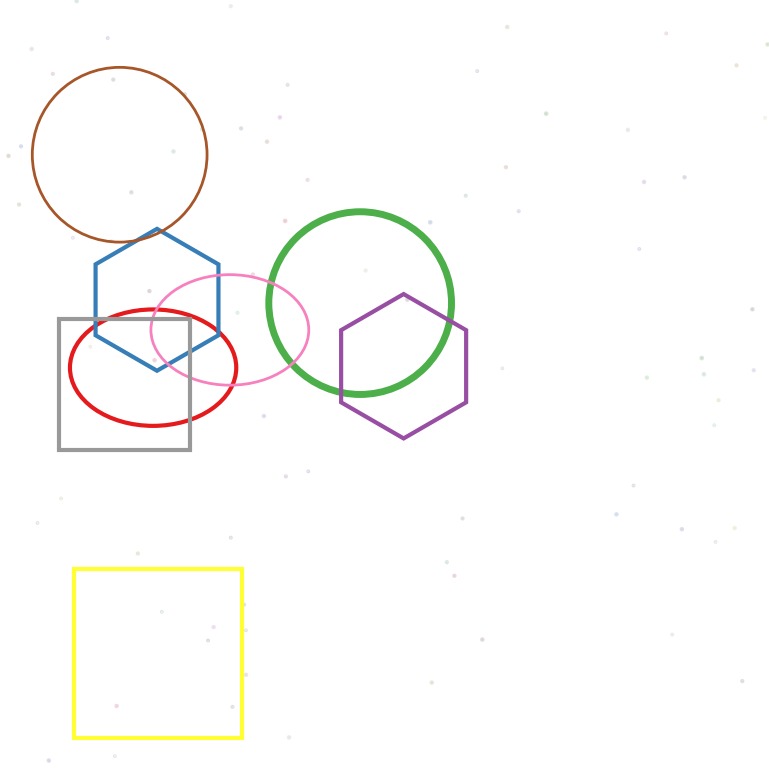[{"shape": "oval", "thickness": 1.5, "radius": 0.54, "center": [0.199, 0.523]}, {"shape": "hexagon", "thickness": 1.5, "radius": 0.46, "center": [0.204, 0.611]}, {"shape": "circle", "thickness": 2.5, "radius": 0.59, "center": [0.468, 0.606]}, {"shape": "hexagon", "thickness": 1.5, "radius": 0.47, "center": [0.524, 0.524]}, {"shape": "square", "thickness": 1.5, "radius": 0.55, "center": [0.205, 0.152]}, {"shape": "circle", "thickness": 1, "radius": 0.57, "center": [0.155, 0.799]}, {"shape": "oval", "thickness": 1, "radius": 0.51, "center": [0.299, 0.572]}, {"shape": "square", "thickness": 1.5, "radius": 0.43, "center": [0.162, 0.5]}]